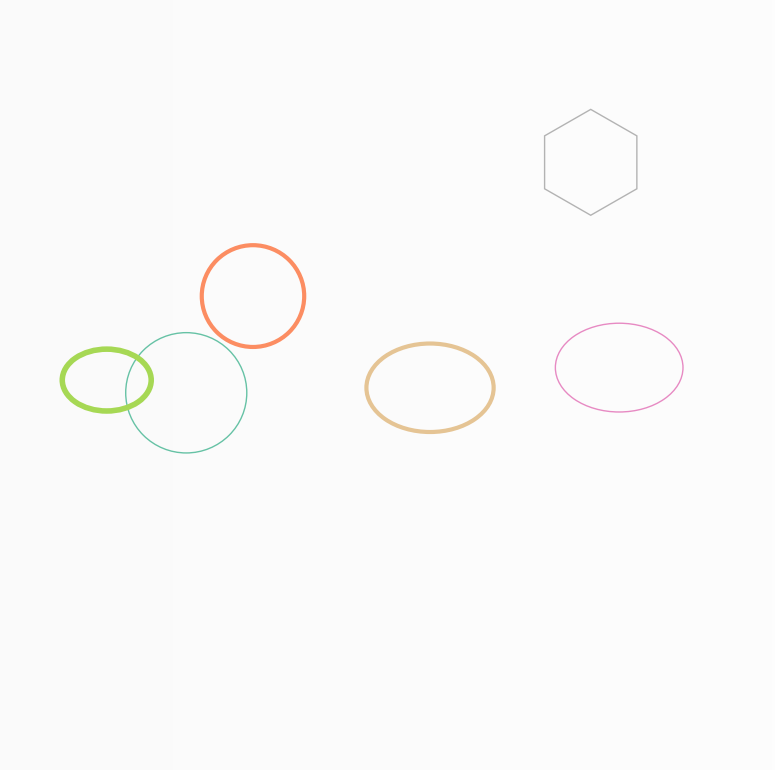[{"shape": "circle", "thickness": 0.5, "radius": 0.39, "center": [0.24, 0.49]}, {"shape": "circle", "thickness": 1.5, "radius": 0.33, "center": [0.326, 0.615]}, {"shape": "oval", "thickness": 0.5, "radius": 0.41, "center": [0.799, 0.523]}, {"shape": "oval", "thickness": 2, "radius": 0.29, "center": [0.138, 0.506]}, {"shape": "oval", "thickness": 1.5, "radius": 0.41, "center": [0.555, 0.496]}, {"shape": "hexagon", "thickness": 0.5, "radius": 0.34, "center": [0.762, 0.789]}]